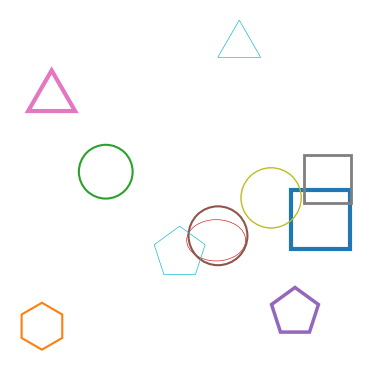[{"shape": "square", "thickness": 3, "radius": 0.38, "center": [0.832, 0.429]}, {"shape": "hexagon", "thickness": 1.5, "radius": 0.3, "center": [0.109, 0.153]}, {"shape": "circle", "thickness": 1.5, "radius": 0.35, "center": [0.275, 0.554]}, {"shape": "oval", "thickness": 0.5, "radius": 0.38, "center": [0.562, 0.376]}, {"shape": "pentagon", "thickness": 2.5, "radius": 0.32, "center": [0.766, 0.189]}, {"shape": "circle", "thickness": 1.5, "radius": 0.38, "center": [0.566, 0.388]}, {"shape": "triangle", "thickness": 3, "radius": 0.35, "center": [0.134, 0.747]}, {"shape": "square", "thickness": 2, "radius": 0.31, "center": [0.85, 0.536]}, {"shape": "circle", "thickness": 1, "radius": 0.39, "center": [0.704, 0.486]}, {"shape": "triangle", "thickness": 0.5, "radius": 0.32, "center": [0.621, 0.883]}, {"shape": "pentagon", "thickness": 0.5, "radius": 0.35, "center": [0.467, 0.343]}]